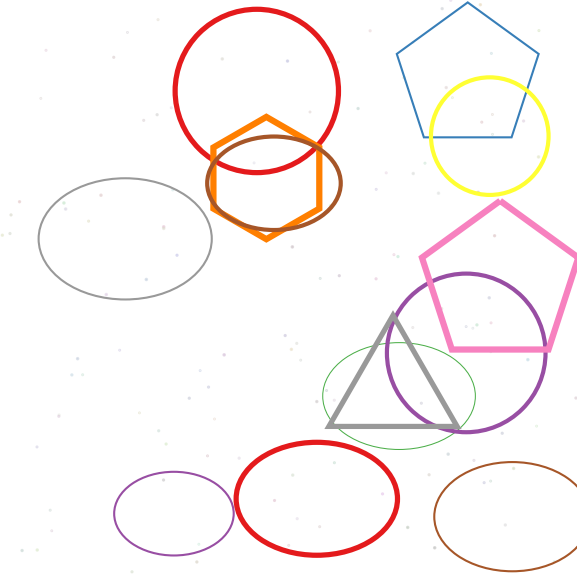[{"shape": "circle", "thickness": 2.5, "radius": 0.71, "center": [0.445, 0.842]}, {"shape": "oval", "thickness": 2.5, "radius": 0.7, "center": [0.549, 0.135]}, {"shape": "pentagon", "thickness": 1, "radius": 0.65, "center": [0.81, 0.866]}, {"shape": "oval", "thickness": 0.5, "radius": 0.66, "center": [0.691, 0.313]}, {"shape": "oval", "thickness": 1, "radius": 0.52, "center": [0.301, 0.11]}, {"shape": "circle", "thickness": 2, "radius": 0.69, "center": [0.807, 0.388]}, {"shape": "hexagon", "thickness": 3, "radius": 0.53, "center": [0.461, 0.691]}, {"shape": "circle", "thickness": 2, "radius": 0.51, "center": [0.848, 0.763]}, {"shape": "oval", "thickness": 1, "radius": 0.68, "center": [0.887, 0.104]}, {"shape": "oval", "thickness": 2, "radius": 0.58, "center": [0.474, 0.682]}, {"shape": "pentagon", "thickness": 3, "radius": 0.71, "center": [0.866, 0.509]}, {"shape": "oval", "thickness": 1, "radius": 0.75, "center": [0.217, 0.586]}, {"shape": "triangle", "thickness": 2.5, "radius": 0.64, "center": [0.681, 0.325]}]